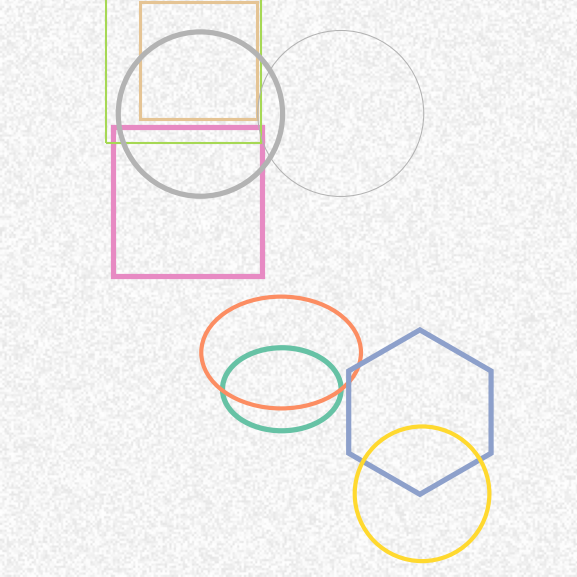[{"shape": "oval", "thickness": 2.5, "radius": 0.51, "center": [0.488, 0.325]}, {"shape": "oval", "thickness": 2, "radius": 0.69, "center": [0.487, 0.389]}, {"shape": "hexagon", "thickness": 2.5, "radius": 0.71, "center": [0.727, 0.286]}, {"shape": "square", "thickness": 2.5, "radius": 0.65, "center": [0.325, 0.65]}, {"shape": "square", "thickness": 1, "radius": 0.67, "center": [0.318, 0.886]}, {"shape": "circle", "thickness": 2, "radius": 0.58, "center": [0.731, 0.144]}, {"shape": "square", "thickness": 1.5, "radius": 0.51, "center": [0.343, 0.894]}, {"shape": "circle", "thickness": 2.5, "radius": 0.71, "center": [0.347, 0.802]}, {"shape": "circle", "thickness": 0.5, "radius": 0.72, "center": [0.59, 0.803]}]